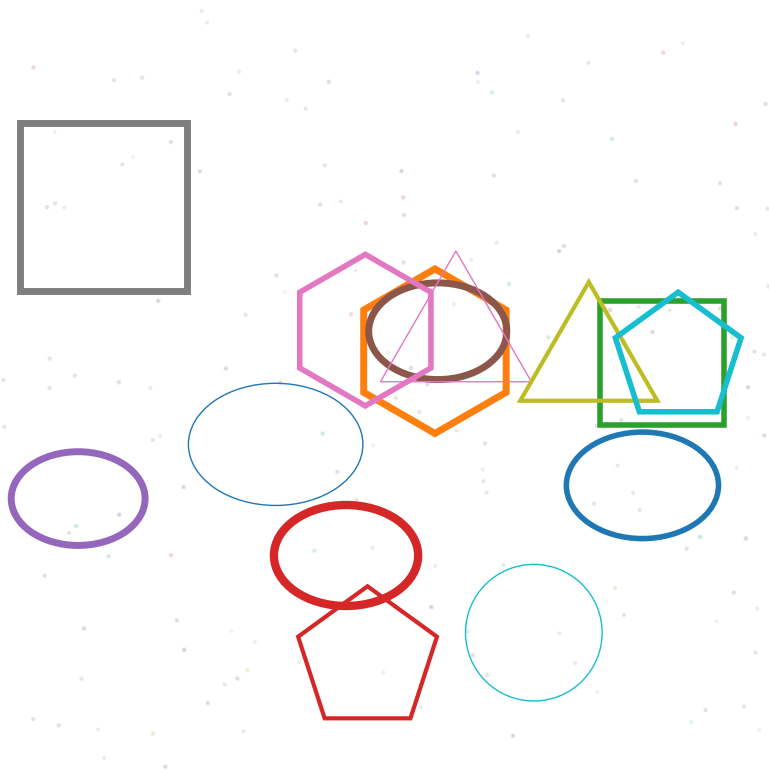[{"shape": "oval", "thickness": 0.5, "radius": 0.57, "center": [0.358, 0.423]}, {"shape": "oval", "thickness": 2, "radius": 0.49, "center": [0.834, 0.37]}, {"shape": "hexagon", "thickness": 2.5, "radius": 0.53, "center": [0.565, 0.544]}, {"shape": "square", "thickness": 2, "radius": 0.4, "center": [0.859, 0.529]}, {"shape": "pentagon", "thickness": 1.5, "radius": 0.47, "center": [0.477, 0.144]}, {"shape": "oval", "thickness": 3, "radius": 0.47, "center": [0.449, 0.279]}, {"shape": "oval", "thickness": 2.5, "radius": 0.43, "center": [0.101, 0.353]}, {"shape": "oval", "thickness": 2.5, "radius": 0.45, "center": [0.569, 0.57]}, {"shape": "hexagon", "thickness": 2, "radius": 0.49, "center": [0.474, 0.571]}, {"shape": "triangle", "thickness": 0.5, "radius": 0.57, "center": [0.592, 0.561]}, {"shape": "square", "thickness": 2.5, "radius": 0.54, "center": [0.134, 0.732]}, {"shape": "triangle", "thickness": 1.5, "radius": 0.51, "center": [0.765, 0.531]}, {"shape": "pentagon", "thickness": 2, "radius": 0.43, "center": [0.881, 0.535]}, {"shape": "circle", "thickness": 0.5, "radius": 0.44, "center": [0.693, 0.178]}]